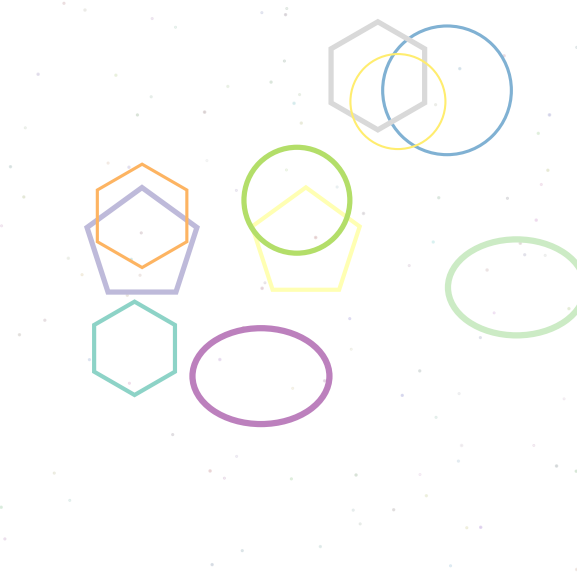[{"shape": "hexagon", "thickness": 2, "radius": 0.4, "center": [0.233, 0.396]}, {"shape": "pentagon", "thickness": 2, "radius": 0.49, "center": [0.53, 0.577]}, {"shape": "pentagon", "thickness": 2.5, "radius": 0.5, "center": [0.246, 0.574]}, {"shape": "circle", "thickness": 1.5, "radius": 0.56, "center": [0.774, 0.843]}, {"shape": "hexagon", "thickness": 1.5, "radius": 0.45, "center": [0.246, 0.625]}, {"shape": "circle", "thickness": 2.5, "radius": 0.46, "center": [0.514, 0.652]}, {"shape": "hexagon", "thickness": 2.5, "radius": 0.47, "center": [0.654, 0.868]}, {"shape": "oval", "thickness": 3, "radius": 0.59, "center": [0.452, 0.348]}, {"shape": "oval", "thickness": 3, "radius": 0.59, "center": [0.894, 0.502]}, {"shape": "circle", "thickness": 1, "radius": 0.41, "center": [0.689, 0.823]}]